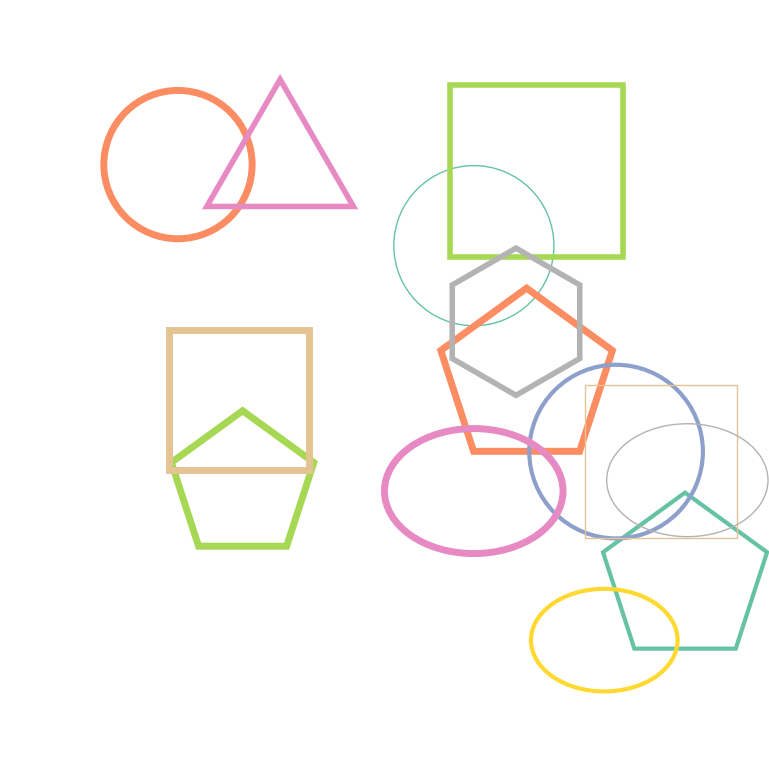[{"shape": "pentagon", "thickness": 1.5, "radius": 0.56, "center": [0.89, 0.248]}, {"shape": "circle", "thickness": 0.5, "radius": 0.52, "center": [0.615, 0.681]}, {"shape": "circle", "thickness": 2.5, "radius": 0.48, "center": [0.231, 0.786]}, {"shape": "pentagon", "thickness": 2.5, "radius": 0.59, "center": [0.684, 0.509]}, {"shape": "circle", "thickness": 1.5, "radius": 0.56, "center": [0.8, 0.414]}, {"shape": "triangle", "thickness": 2, "radius": 0.55, "center": [0.364, 0.787]}, {"shape": "oval", "thickness": 2.5, "radius": 0.58, "center": [0.615, 0.362]}, {"shape": "pentagon", "thickness": 2.5, "radius": 0.49, "center": [0.315, 0.369]}, {"shape": "square", "thickness": 2, "radius": 0.56, "center": [0.697, 0.778]}, {"shape": "oval", "thickness": 1.5, "radius": 0.48, "center": [0.785, 0.169]}, {"shape": "square", "thickness": 2.5, "radius": 0.45, "center": [0.31, 0.48]}, {"shape": "square", "thickness": 0.5, "radius": 0.49, "center": [0.859, 0.401]}, {"shape": "hexagon", "thickness": 2, "radius": 0.48, "center": [0.67, 0.582]}, {"shape": "oval", "thickness": 0.5, "radius": 0.52, "center": [0.893, 0.376]}]